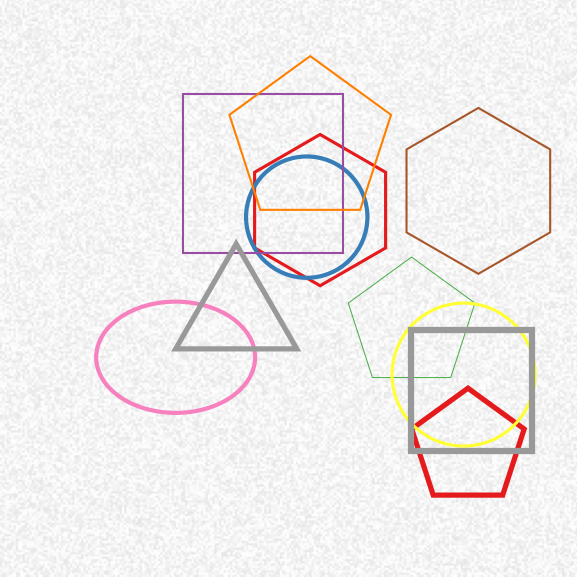[{"shape": "hexagon", "thickness": 1.5, "radius": 0.65, "center": [0.554, 0.635]}, {"shape": "pentagon", "thickness": 2.5, "radius": 0.51, "center": [0.81, 0.225]}, {"shape": "circle", "thickness": 2, "radius": 0.53, "center": [0.531, 0.623]}, {"shape": "pentagon", "thickness": 0.5, "radius": 0.58, "center": [0.713, 0.439]}, {"shape": "square", "thickness": 1, "radius": 0.69, "center": [0.456, 0.699]}, {"shape": "pentagon", "thickness": 1, "radius": 0.74, "center": [0.537, 0.755]}, {"shape": "circle", "thickness": 1.5, "radius": 0.62, "center": [0.803, 0.351]}, {"shape": "hexagon", "thickness": 1, "radius": 0.72, "center": [0.828, 0.669]}, {"shape": "oval", "thickness": 2, "radius": 0.69, "center": [0.304, 0.381]}, {"shape": "triangle", "thickness": 2.5, "radius": 0.61, "center": [0.409, 0.456]}, {"shape": "square", "thickness": 3, "radius": 0.52, "center": [0.817, 0.323]}]